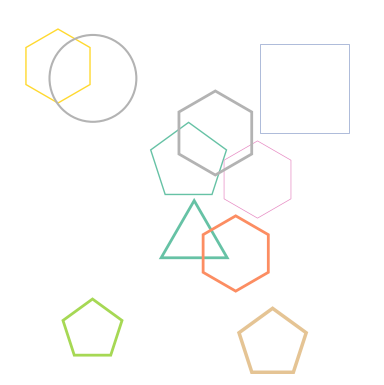[{"shape": "triangle", "thickness": 2, "radius": 0.49, "center": [0.504, 0.38]}, {"shape": "pentagon", "thickness": 1, "radius": 0.52, "center": [0.49, 0.579]}, {"shape": "hexagon", "thickness": 2, "radius": 0.49, "center": [0.612, 0.342]}, {"shape": "square", "thickness": 0.5, "radius": 0.58, "center": [0.79, 0.77]}, {"shape": "hexagon", "thickness": 0.5, "radius": 0.5, "center": [0.669, 0.534]}, {"shape": "pentagon", "thickness": 2, "radius": 0.4, "center": [0.24, 0.143]}, {"shape": "hexagon", "thickness": 1, "radius": 0.48, "center": [0.151, 0.828]}, {"shape": "pentagon", "thickness": 2.5, "radius": 0.46, "center": [0.708, 0.107]}, {"shape": "circle", "thickness": 1.5, "radius": 0.56, "center": [0.241, 0.796]}, {"shape": "hexagon", "thickness": 2, "radius": 0.55, "center": [0.559, 0.655]}]